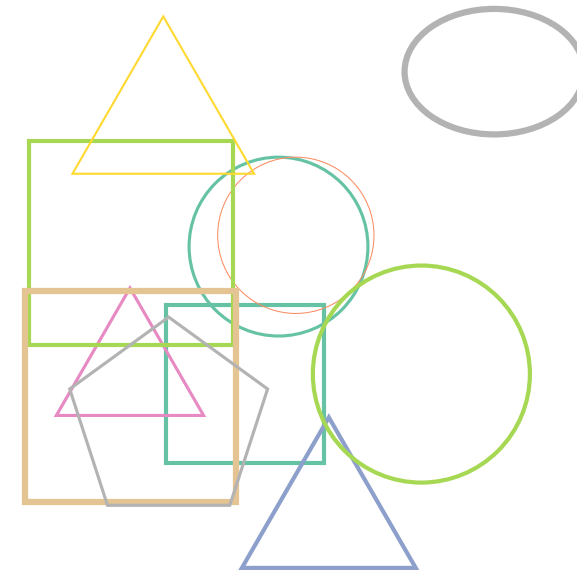[{"shape": "circle", "thickness": 1.5, "radius": 0.77, "center": [0.482, 0.572]}, {"shape": "square", "thickness": 2, "radius": 0.68, "center": [0.424, 0.334]}, {"shape": "circle", "thickness": 0.5, "radius": 0.68, "center": [0.512, 0.592]}, {"shape": "triangle", "thickness": 2, "radius": 0.87, "center": [0.569, 0.103]}, {"shape": "triangle", "thickness": 1.5, "radius": 0.74, "center": [0.225, 0.353]}, {"shape": "square", "thickness": 2, "radius": 0.88, "center": [0.227, 0.578]}, {"shape": "circle", "thickness": 2, "radius": 0.94, "center": [0.73, 0.351]}, {"shape": "triangle", "thickness": 1, "radius": 0.91, "center": [0.283, 0.789]}, {"shape": "square", "thickness": 3, "radius": 0.92, "center": [0.226, 0.312]}, {"shape": "oval", "thickness": 3, "radius": 0.78, "center": [0.856, 0.875]}, {"shape": "pentagon", "thickness": 1.5, "radius": 0.9, "center": [0.292, 0.27]}]